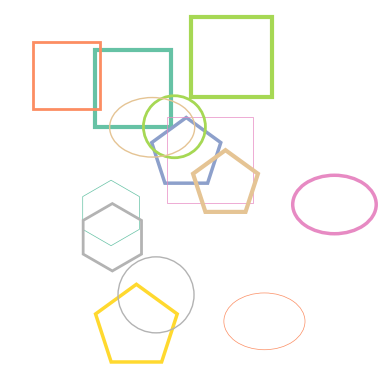[{"shape": "hexagon", "thickness": 0.5, "radius": 0.43, "center": [0.288, 0.447]}, {"shape": "square", "thickness": 3, "radius": 0.5, "center": [0.345, 0.77]}, {"shape": "square", "thickness": 2, "radius": 0.44, "center": [0.173, 0.804]}, {"shape": "oval", "thickness": 0.5, "radius": 0.53, "center": [0.687, 0.165]}, {"shape": "pentagon", "thickness": 2.5, "radius": 0.47, "center": [0.484, 0.6]}, {"shape": "square", "thickness": 0.5, "radius": 0.56, "center": [0.545, 0.585]}, {"shape": "oval", "thickness": 2.5, "radius": 0.54, "center": [0.869, 0.469]}, {"shape": "square", "thickness": 3, "radius": 0.52, "center": [0.602, 0.852]}, {"shape": "circle", "thickness": 2, "radius": 0.4, "center": [0.453, 0.671]}, {"shape": "pentagon", "thickness": 2.5, "radius": 0.56, "center": [0.354, 0.15]}, {"shape": "pentagon", "thickness": 3, "radius": 0.44, "center": [0.586, 0.521]}, {"shape": "oval", "thickness": 1, "radius": 0.55, "center": [0.395, 0.669]}, {"shape": "hexagon", "thickness": 2, "radius": 0.44, "center": [0.292, 0.384]}, {"shape": "circle", "thickness": 1, "radius": 0.49, "center": [0.405, 0.234]}]